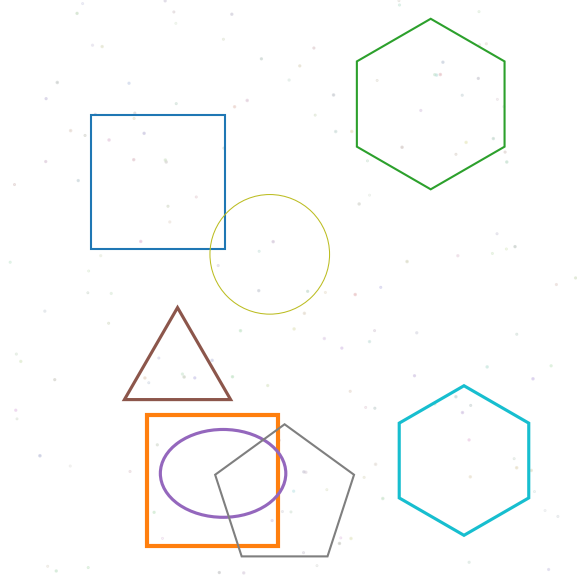[{"shape": "square", "thickness": 1, "radius": 0.58, "center": [0.273, 0.683]}, {"shape": "square", "thickness": 2, "radius": 0.57, "center": [0.368, 0.167]}, {"shape": "hexagon", "thickness": 1, "radius": 0.74, "center": [0.746, 0.819]}, {"shape": "oval", "thickness": 1.5, "radius": 0.54, "center": [0.386, 0.179]}, {"shape": "triangle", "thickness": 1.5, "radius": 0.53, "center": [0.307, 0.36]}, {"shape": "pentagon", "thickness": 1, "radius": 0.63, "center": [0.493, 0.138]}, {"shape": "circle", "thickness": 0.5, "radius": 0.52, "center": [0.467, 0.559]}, {"shape": "hexagon", "thickness": 1.5, "radius": 0.65, "center": [0.803, 0.202]}]